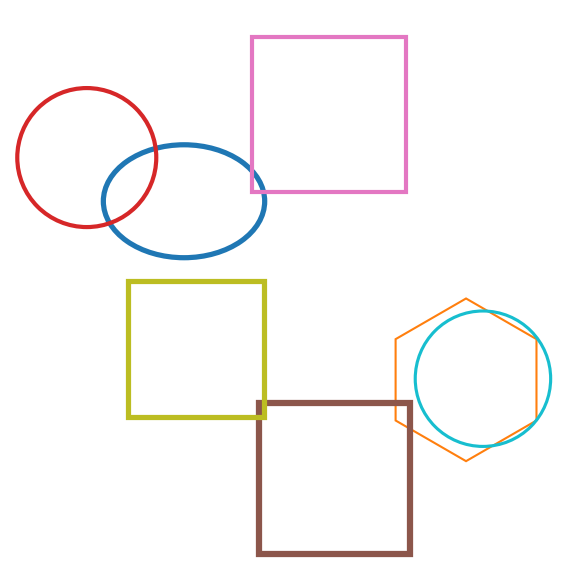[{"shape": "oval", "thickness": 2.5, "radius": 0.7, "center": [0.319, 0.651]}, {"shape": "hexagon", "thickness": 1, "radius": 0.7, "center": [0.807, 0.341]}, {"shape": "circle", "thickness": 2, "radius": 0.6, "center": [0.15, 0.726]}, {"shape": "square", "thickness": 3, "radius": 0.65, "center": [0.579, 0.171]}, {"shape": "square", "thickness": 2, "radius": 0.67, "center": [0.57, 0.801]}, {"shape": "square", "thickness": 2.5, "radius": 0.59, "center": [0.339, 0.395]}, {"shape": "circle", "thickness": 1.5, "radius": 0.59, "center": [0.836, 0.343]}]